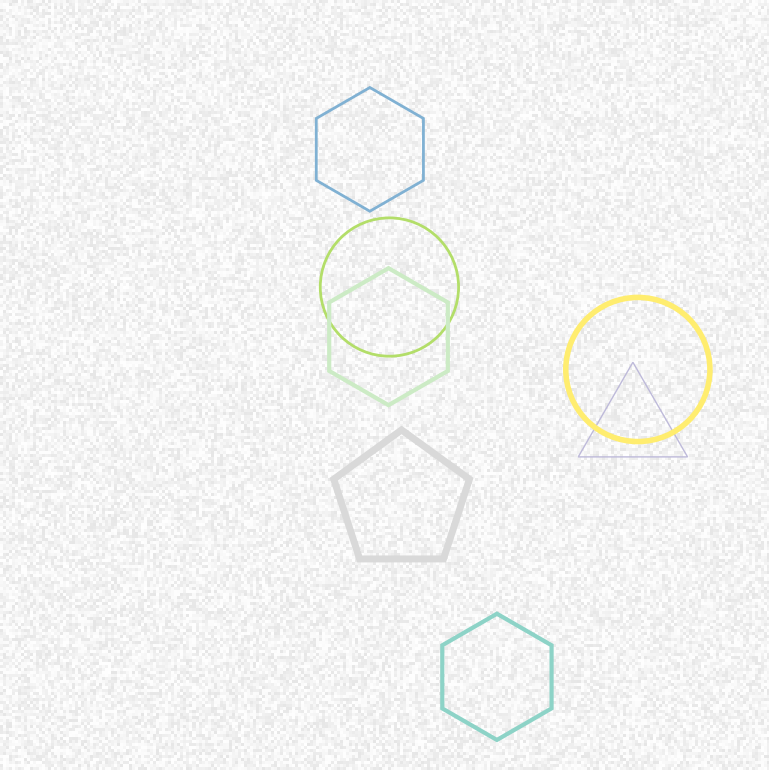[{"shape": "hexagon", "thickness": 1.5, "radius": 0.41, "center": [0.645, 0.121]}, {"shape": "triangle", "thickness": 0.5, "radius": 0.41, "center": [0.822, 0.448]}, {"shape": "hexagon", "thickness": 1, "radius": 0.4, "center": [0.48, 0.806]}, {"shape": "circle", "thickness": 1, "radius": 0.45, "center": [0.506, 0.627]}, {"shape": "pentagon", "thickness": 2.5, "radius": 0.46, "center": [0.522, 0.349]}, {"shape": "hexagon", "thickness": 1.5, "radius": 0.44, "center": [0.505, 0.563]}, {"shape": "circle", "thickness": 2, "radius": 0.47, "center": [0.828, 0.52]}]